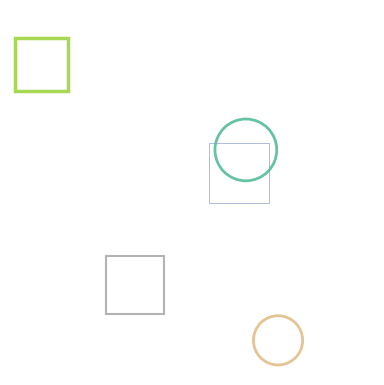[{"shape": "circle", "thickness": 2, "radius": 0.4, "center": [0.639, 0.611]}, {"shape": "square", "thickness": 0.5, "radius": 0.39, "center": [0.621, 0.551]}, {"shape": "square", "thickness": 2.5, "radius": 0.34, "center": [0.108, 0.832]}, {"shape": "circle", "thickness": 2, "radius": 0.32, "center": [0.722, 0.116]}, {"shape": "square", "thickness": 1.5, "radius": 0.38, "center": [0.351, 0.259]}]